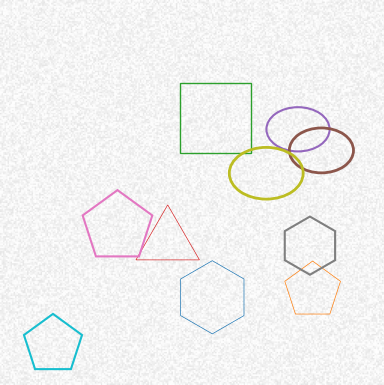[{"shape": "hexagon", "thickness": 0.5, "radius": 0.48, "center": [0.551, 0.228]}, {"shape": "pentagon", "thickness": 0.5, "radius": 0.38, "center": [0.812, 0.246]}, {"shape": "square", "thickness": 1, "radius": 0.46, "center": [0.56, 0.693]}, {"shape": "triangle", "thickness": 0.5, "radius": 0.48, "center": [0.436, 0.373]}, {"shape": "oval", "thickness": 1.5, "radius": 0.41, "center": [0.774, 0.664]}, {"shape": "oval", "thickness": 2, "radius": 0.42, "center": [0.835, 0.609]}, {"shape": "pentagon", "thickness": 1.5, "radius": 0.48, "center": [0.305, 0.411]}, {"shape": "hexagon", "thickness": 1.5, "radius": 0.38, "center": [0.805, 0.362]}, {"shape": "oval", "thickness": 2, "radius": 0.48, "center": [0.692, 0.55]}, {"shape": "pentagon", "thickness": 1.5, "radius": 0.4, "center": [0.138, 0.105]}]